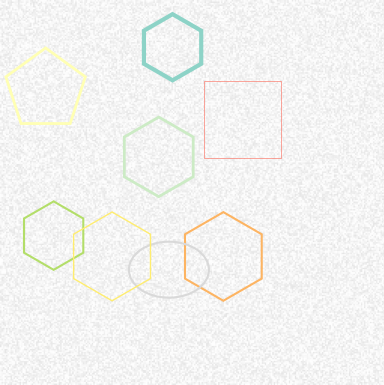[{"shape": "hexagon", "thickness": 3, "radius": 0.43, "center": [0.448, 0.877]}, {"shape": "pentagon", "thickness": 2, "radius": 0.54, "center": [0.118, 0.767]}, {"shape": "square", "thickness": 0.5, "radius": 0.5, "center": [0.63, 0.689]}, {"shape": "hexagon", "thickness": 1.5, "radius": 0.58, "center": [0.58, 0.334]}, {"shape": "hexagon", "thickness": 1.5, "radius": 0.44, "center": [0.139, 0.388]}, {"shape": "oval", "thickness": 1.5, "radius": 0.52, "center": [0.439, 0.299]}, {"shape": "hexagon", "thickness": 2, "radius": 0.52, "center": [0.412, 0.593]}, {"shape": "hexagon", "thickness": 1, "radius": 0.58, "center": [0.291, 0.334]}]